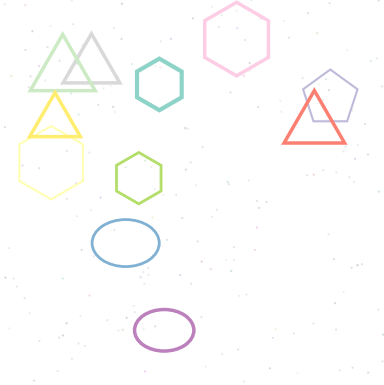[{"shape": "hexagon", "thickness": 3, "radius": 0.33, "center": [0.414, 0.781]}, {"shape": "hexagon", "thickness": 1.5, "radius": 0.48, "center": [0.133, 0.577]}, {"shape": "pentagon", "thickness": 1.5, "radius": 0.37, "center": [0.858, 0.745]}, {"shape": "triangle", "thickness": 2.5, "radius": 0.45, "center": [0.816, 0.674]}, {"shape": "oval", "thickness": 2, "radius": 0.44, "center": [0.326, 0.369]}, {"shape": "hexagon", "thickness": 2, "radius": 0.33, "center": [0.36, 0.537]}, {"shape": "hexagon", "thickness": 2.5, "radius": 0.48, "center": [0.615, 0.899]}, {"shape": "triangle", "thickness": 2.5, "radius": 0.43, "center": [0.238, 0.827]}, {"shape": "oval", "thickness": 2.5, "radius": 0.39, "center": [0.427, 0.142]}, {"shape": "triangle", "thickness": 2.5, "radius": 0.49, "center": [0.163, 0.813]}, {"shape": "triangle", "thickness": 2.5, "radius": 0.38, "center": [0.143, 0.683]}]